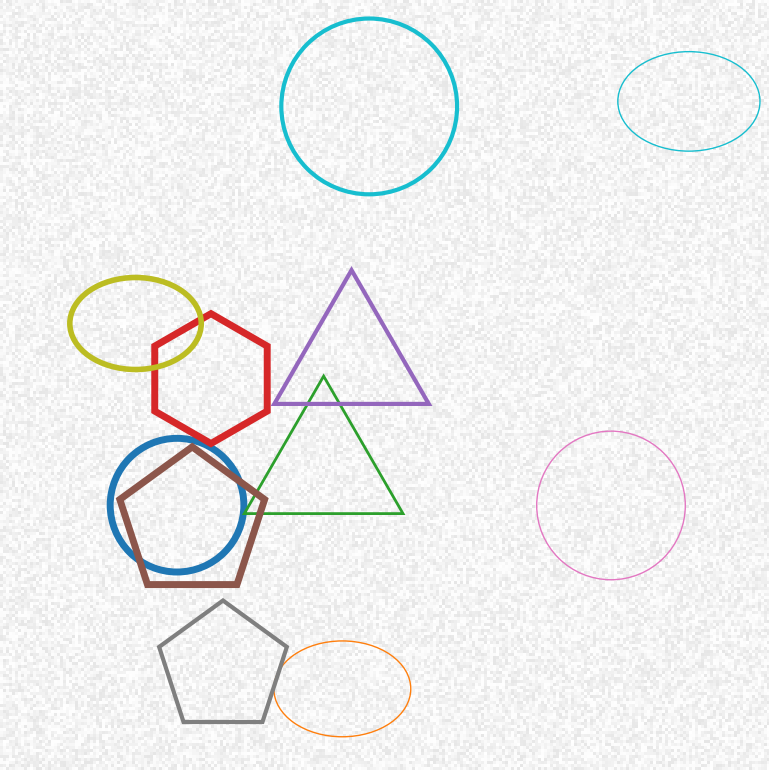[{"shape": "circle", "thickness": 2.5, "radius": 0.43, "center": [0.23, 0.344]}, {"shape": "oval", "thickness": 0.5, "radius": 0.44, "center": [0.445, 0.105]}, {"shape": "triangle", "thickness": 1, "radius": 0.6, "center": [0.42, 0.392]}, {"shape": "hexagon", "thickness": 2.5, "radius": 0.42, "center": [0.274, 0.508]}, {"shape": "triangle", "thickness": 1.5, "radius": 0.58, "center": [0.457, 0.533]}, {"shape": "pentagon", "thickness": 2.5, "radius": 0.49, "center": [0.25, 0.321]}, {"shape": "circle", "thickness": 0.5, "radius": 0.48, "center": [0.794, 0.344]}, {"shape": "pentagon", "thickness": 1.5, "radius": 0.44, "center": [0.29, 0.133]}, {"shape": "oval", "thickness": 2, "radius": 0.43, "center": [0.176, 0.58]}, {"shape": "circle", "thickness": 1.5, "radius": 0.57, "center": [0.479, 0.862]}, {"shape": "oval", "thickness": 0.5, "radius": 0.46, "center": [0.895, 0.868]}]